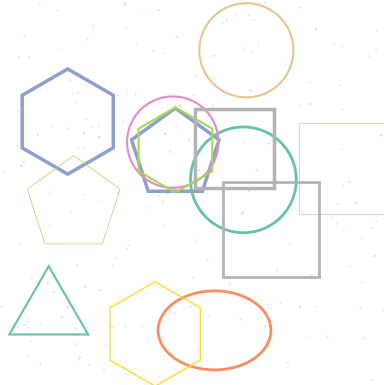[{"shape": "triangle", "thickness": 1.5, "radius": 0.59, "center": [0.127, 0.19]}, {"shape": "circle", "thickness": 2, "radius": 0.69, "center": [0.632, 0.533]}, {"shape": "oval", "thickness": 2, "radius": 0.73, "center": [0.557, 0.142]}, {"shape": "hexagon", "thickness": 2.5, "radius": 0.68, "center": [0.176, 0.684]}, {"shape": "pentagon", "thickness": 2.5, "radius": 0.6, "center": [0.455, 0.6]}, {"shape": "circle", "thickness": 1.5, "radius": 0.59, "center": [0.449, 0.631]}, {"shape": "pentagon", "thickness": 0.5, "radius": 0.63, "center": [0.191, 0.469]}, {"shape": "hexagon", "thickness": 1.5, "radius": 0.55, "center": [0.456, 0.611]}, {"shape": "hexagon", "thickness": 1, "radius": 0.68, "center": [0.403, 0.133]}, {"shape": "circle", "thickness": 1.5, "radius": 0.61, "center": [0.64, 0.869]}, {"shape": "square", "thickness": 0.5, "radius": 0.59, "center": [0.896, 0.563]}, {"shape": "square", "thickness": 2.5, "radius": 0.51, "center": [0.609, 0.613]}, {"shape": "square", "thickness": 2, "radius": 0.62, "center": [0.704, 0.404]}]